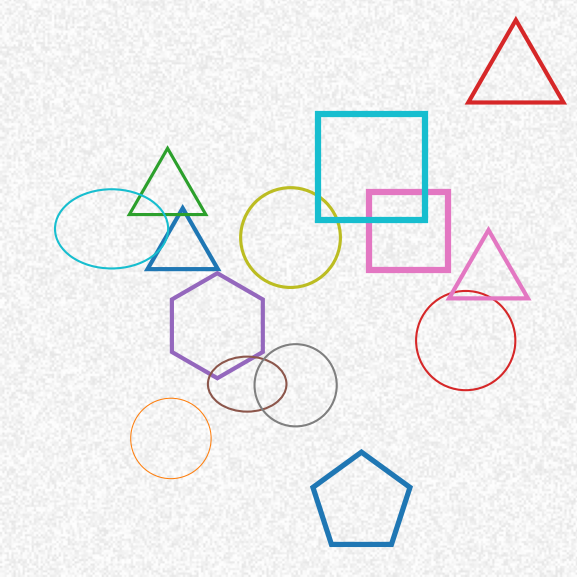[{"shape": "pentagon", "thickness": 2.5, "radius": 0.44, "center": [0.626, 0.128]}, {"shape": "triangle", "thickness": 2, "radius": 0.35, "center": [0.316, 0.568]}, {"shape": "circle", "thickness": 0.5, "radius": 0.35, "center": [0.296, 0.24]}, {"shape": "triangle", "thickness": 1.5, "radius": 0.38, "center": [0.29, 0.666]}, {"shape": "circle", "thickness": 1, "radius": 0.43, "center": [0.806, 0.409]}, {"shape": "triangle", "thickness": 2, "radius": 0.48, "center": [0.893, 0.869]}, {"shape": "hexagon", "thickness": 2, "radius": 0.45, "center": [0.376, 0.435]}, {"shape": "oval", "thickness": 1, "radius": 0.34, "center": [0.428, 0.334]}, {"shape": "triangle", "thickness": 2, "radius": 0.39, "center": [0.846, 0.522]}, {"shape": "square", "thickness": 3, "radius": 0.34, "center": [0.707, 0.598]}, {"shape": "circle", "thickness": 1, "radius": 0.36, "center": [0.512, 0.332]}, {"shape": "circle", "thickness": 1.5, "radius": 0.43, "center": [0.503, 0.588]}, {"shape": "oval", "thickness": 1, "radius": 0.49, "center": [0.193, 0.603]}, {"shape": "square", "thickness": 3, "radius": 0.46, "center": [0.644, 0.71]}]